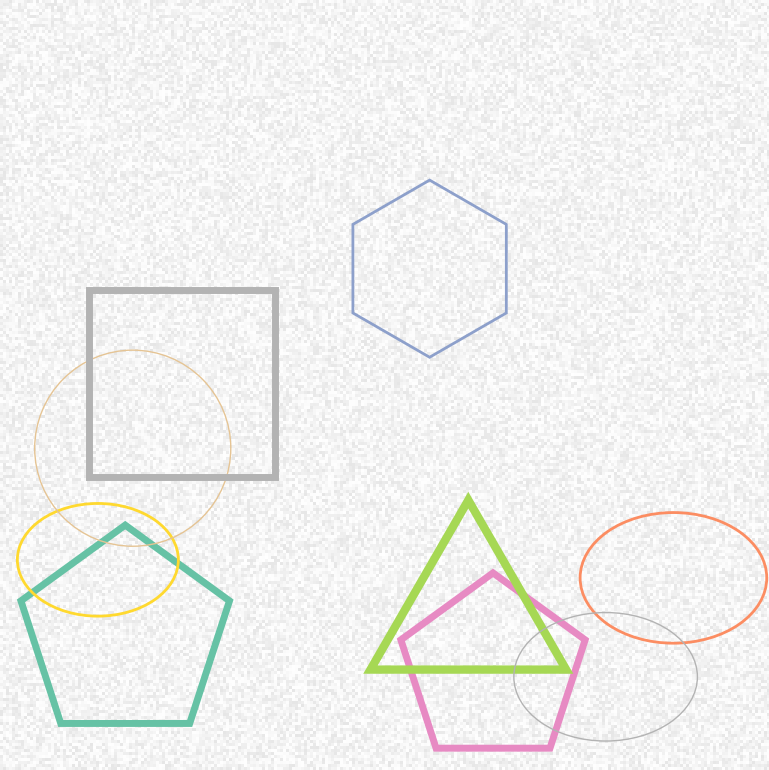[{"shape": "pentagon", "thickness": 2.5, "radius": 0.71, "center": [0.163, 0.176]}, {"shape": "oval", "thickness": 1, "radius": 0.61, "center": [0.875, 0.25]}, {"shape": "hexagon", "thickness": 1, "radius": 0.58, "center": [0.558, 0.651]}, {"shape": "pentagon", "thickness": 2.5, "radius": 0.63, "center": [0.64, 0.13]}, {"shape": "triangle", "thickness": 3, "radius": 0.73, "center": [0.608, 0.204]}, {"shape": "oval", "thickness": 1, "radius": 0.52, "center": [0.127, 0.273]}, {"shape": "circle", "thickness": 0.5, "radius": 0.64, "center": [0.172, 0.418]}, {"shape": "square", "thickness": 2.5, "radius": 0.61, "center": [0.236, 0.502]}, {"shape": "oval", "thickness": 0.5, "radius": 0.6, "center": [0.787, 0.121]}]